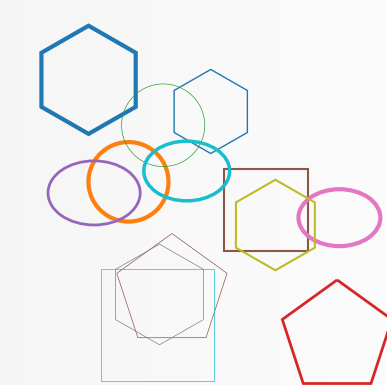[{"shape": "hexagon", "thickness": 1, "radius": 0.55, "center": [0.544, 0.71]}, {"shape": "hexagon", "thickness": 3, "radius": 0.7, "center": [0.229, 0.793]}, {"shape": "circle", "thickness": 3, "radius": 0.52, "center": [0.332, 0.528]}, {"shape": "circle", "thickness": 0.5, "radius": 0.54, "center": [0.421, 0.675]}, {"shape": "pentagon", "thickness": 2, "radius": 0.74, "center": [0.87, 0.124]}, {"shape": "oval", "thickness": 2, "radius": 0.59, "center": [0.243, 0.499]}, {"shape": "square", "thickness": 1.5, "radius": 0.54, "center": [0.687, 0.455]}, {"shape": "pentagon", "thickness": 0.5, "radius": 0.75, "center": [0.444, 0.244]}, {"shape": "oval", "thickness": 3, "radius": 0.53, "center": [0.876, 0.435]}, {"shape": "hexagon", "thickness": 0.5, "radius": 0.65, "center": [0.412, 0.235]}, {"shape": "hexagon", "thickness": 1.5, "radius": 0.59, "center": [0.711, 0.415]}, {"shape": "oval", "thickness": 2.5, "radius": 0.55, "center": [0.482, 0.556]}, {"shape": "square", "thickness": 0.5, "radius": 0.73, "center": [0.406, 0.155]}]